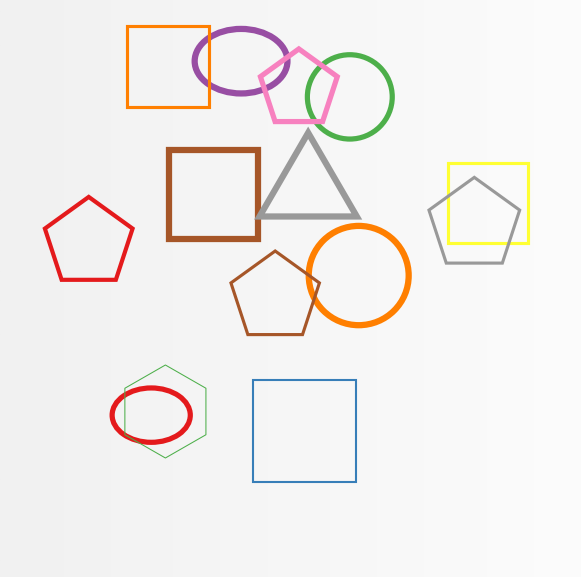[{"shape": "pentagon", "thickness": 2, "radius": 0.4, "center": [0.153, 0.579]}, {"shape": "oval", "thickness": 2.5, "radius": 0.34, "center": [0.26, 0.28]}, {"shape": "square", "thickness": 1, "radius": 0.44, "center": [0.524, 0.253]}, {"shape": "circle", "thickness": 2.5, "radius": 0.37, "center": [0.602, 0.831]}, {"shape": "hexagon", "thickness": 0.5, "radius": 0.4, "center": [0.285, 0.287]}, {"shape": "oval", "thickness": 3, "radius": 0.4, "center": [0.415, 0.893]}, {"shape": "circle", "thickness": 3, "radius": 0.43, "center": [0.617, 0.522]}, {"shape": "square", "thickness": 1.5, "radius": 0.35, "center": [0.289, 0.883]}, {"shape": "square", "thickness": 1.5, "radius": 0.35, "center": [0.839, 0.647]}, {"shape": "square", "thickness": 3, "radius": 0.38, "center": [0.367, 0.662]}, {"shape": "pentagon", "thickness": 1.5, "radius": 0.4, "center": [0.473, 0.484]}, {"shape": "pentagon", "thickness": 2.5, "radius": 0.35, "center": [0.514, 0.845]}, {"shape": "pentagon", "thickness": 1.5, "radius": 0.41, "center": [0.816, 0.61]}, {"shape": "triangle", "thickness": 3, "radius": 0.48, "center": [0.53, 0.673]}]